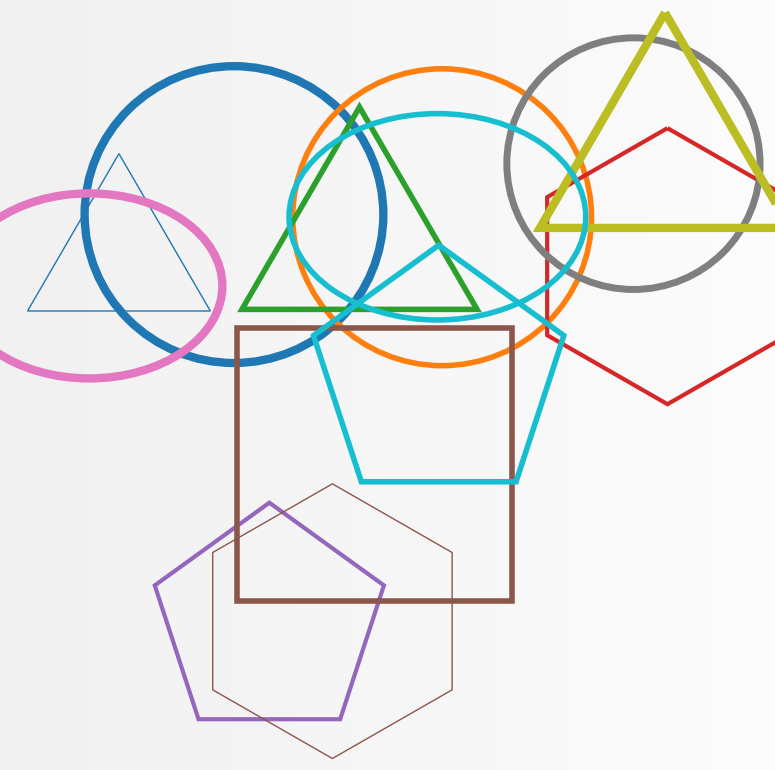[{"shape": "circle", "thickness": 3, "radius": 0.96, "center": [0.302, 0.721]}, {"shape": "triangle", "thickness": 0.5, "radius": 0.68, "center": [0.153, 0.664]}, {"shape": "circle", "thickness": 2, "radius": 0.96, "center": [0.57, 0.718]}, {"shape": "triangle", "thickness": 2, "radius": 0.88, "center": [0.464, 0.686]}, {"shape": "hexagon", "thickness": 1.5, "radius": 0.9, "center": [0.861, 0.654]}, {"shape": "pentagon", "thickness": 1.5, "radius": 0.78, "center": [0.348, 0.192]}, {"shape": "square", "thickness": 2, "radius": 0.89, "center": [0.483, 0.397]}, {"shape": "hexagon", "thickness": 0.5, "radius": 0.89, "center": [0.429, 0.193]}, {"shape": "oval", "thickness": 3, "radius": 0.86, "center": [0.115, 0.629]}, {"shape": "circle", "thickness": 2.5, "radius": 0.82, "center": [0.817, 0.787]}, {"shape": "triangle", "thickness": 3, "radius": 0.93, "center": [0.858, 0.797]}, {"shape": "pentagon", "thickness": 2, "radius": 0.85, "center": [0.566, 0.512]}, {"shape": "oval", "thickness": 2, "radius": 0.96, "center": [0.564, 0.718]}]